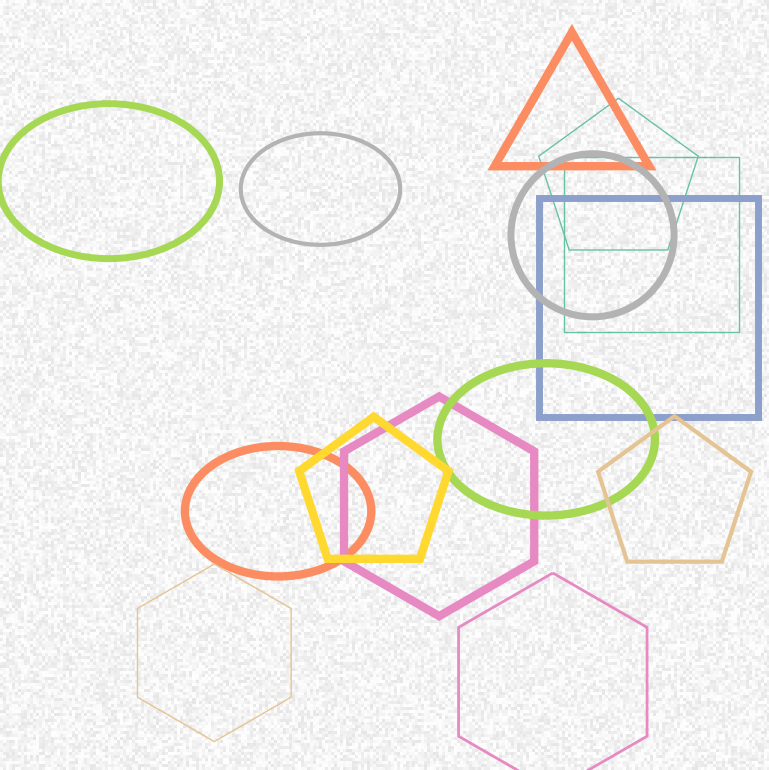[{"shape": "pentagon", "thickness": 0.5, "radius": 0.54, "center": [0.803, 0.763]}, {"shape": "square", "thickness": 0.5, "radius": 0.57, "center": [0.846, 0.682]}, {"shape": "oval", "thickness": 3, "radius": 0.61, "center": [0.361, 0.336]}, {"shape": "triangle", "thickness": 3, "radius": 0.58, "center": [0.743, 0.842]}, {"shape": "square", "thickness": 2.5, "radius": 0.71, "center": [0.842, 0.601]}, {"shape": "hexagon", "thickness": 1, "radius": 0.71, "center": [0.718, 0.115]}, {"shape": "hexagon", "thickness": 3, "radius": 0.71, "center": [0.57, 0.342]}, {"shape": "oval", "thickness": 3, "radius": 0.71, "center": [0.709, 0.429]}, {"shape": "oval", "thickness": 2.5, "radius": 0.72, "center": [0.141, 0.765]}, {"shape": "pentagon", "thickness": 3, "radius": 0.51, "center": [0.485, 0.357]}, {"shape": "pentagon", "thickness": 1.5, "radius": 0.52, "center": [0.876, 0.355]}, {"shape": "hexagon", "thickness": 0.5, "radius": 0.58, "center": [0.278, 0.152]}, {"shape": "circle", "thickness": 2.5, "radius": 0.53, "center": [0.77, 0.694]}, {"shape": "oval", "thickness": 1.5, "radius": 0.52, "center": [0.416, 0.754]}]